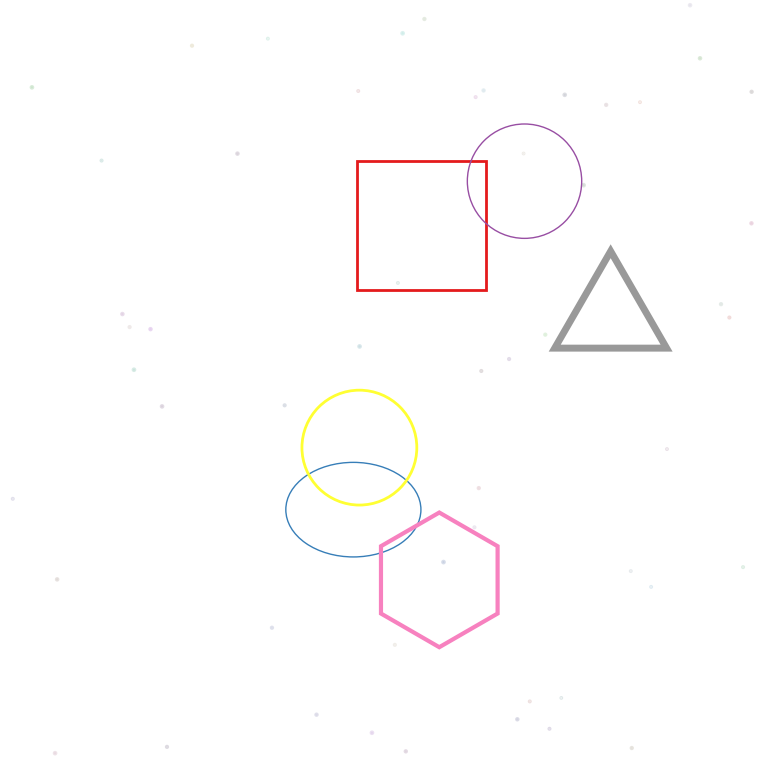[{"shape": "square", "thickness": 1, "radius": 0.42, "center": [0.547, 0.707]}, {"shape": "oval", "thickness": 0.5, "radius": 0.44, "center": [0.459, 0.338]}, {"shape": "circle", "thickness": 0.5, "radius": 0.37, "center": [0.681, 0.765]}, {"shape": "circle", "thickness": 1, "radius": 0.37, "center": [0.467, 0.419]}, {"shape": "hexagon", "thickness": 1.5, "radius": 0.44, "center": [0.571, 0.247]}, {"shape": "triangle", "thickness": 2.5, "radius": 0.42, "center": [0.793, 0.59]}]